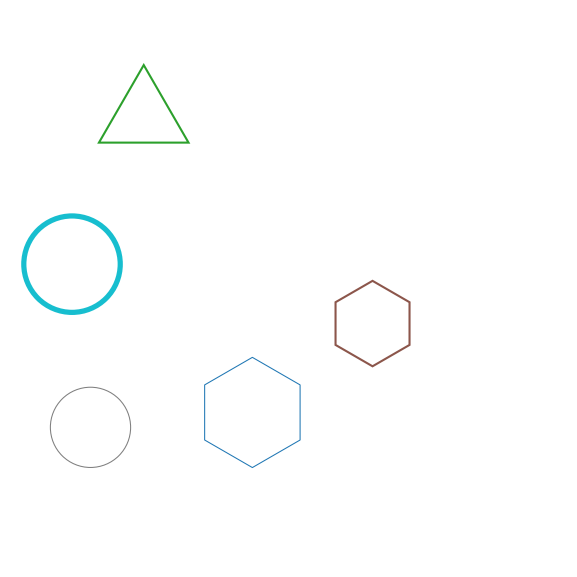[{"shape": "hexagon", "thickness": 0.5, "radius": 0.48, "center": [0.437, 0.285]}, {"shape": "triangle", "thickness": 1, "radius": 0.45, "center": [0.249, 0.797]}, {"shape": "hexagon", "thickness": 1, "radius": 0.37, "center": [0.645, 0.439]}, {"shape": "circle", "thickness": 0.5, "radius": 0.35, "center": [0.157, 0.259]}, {"shape": "circle", "thickness": 2.5, "radius": 0.42, "center": [0.125, 0.542]}]